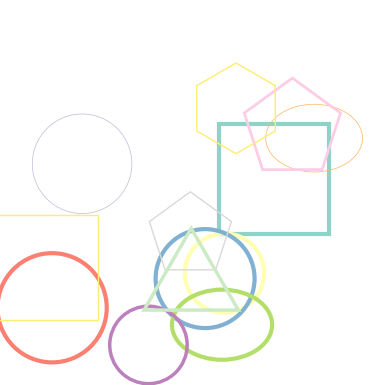[{"shape": "square", "thickness": 3, "radius": 0.71, "center": [0.711, 0.535]}, {"shape": "circle", "thickness": 3, "radius": 0.51, "center": [0.583, 0.291]}, {"shape": "circle", "thickness": 0.5, "radius": 0.65, "center": [0.213, 0.575]}, {"shape": "circle", "thickness": 3, "radius": 0.71, "center": [0.135, 0.201]}, {"shape": "circle", "thickness": 3, "radius": 0.64, "center": [0.533, 0.276]}, {"shape": "oval", "thickness": 0.5, "radius": 0.63, "center": [0.816, 0.641]}, {"shape": "oval", "thickness": 3, "radius": 0.65, "center": [0.577, 0.157]}, {"shape": "pentagon", "thickness": 2, "radius": 0.66, "center": [0.759, 0.666]}, {"shape": "pentagon", "thickness": 1, "radius": 0.56, "center": [0.494, 0.39]}, {"shape": "circle", "thickness": 2.5, "radius": 0.5, "center": [0.386, 0.104]}, {"shape": "triangle", "thickness": 2.5, "radius": 0.71, "center": [0.497, 0.265]}, {"shape": "square", "thickness": 1, "radius": 0.68, "center": [0.12, 0.305]}, {"shape": "hexagon", "thickness": 1, "radius": 0.59, "center": [0.613, 0.719]}]